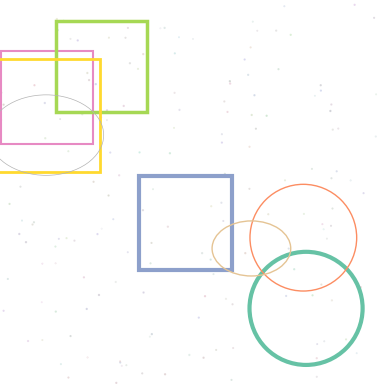[{"shape": "circle", "thickness": 3, "radius": 0.73, "center": [0.795, 0.199]}, {"shape": "circle", "thickness": 1, "radius": 0.69, "center": [0.788, 0.383]}, {"shape": "square", "thickness": 3, "radius": 0.61, "center": [0.482, 0.421]}, {"shape": "square", "thickness": 1.5, "radius": 0.6, "center": [0.121, 0.746]}, {"shape": "square", "thickness": 2.5, "radius": 0.59, "center": [0.264, 0.827]}, {"shape": "square", "thickness": 2, "radius": 0.74, "center": [0.114, 0.699]}, {"shape": "oval", "thickness": 1, "radius": 0.51, "center": [0.653, 0.355]}, {"shape": "oval", "thickness": 0.5, "radius": 0.75, "center": [0.12, 0.649]}]